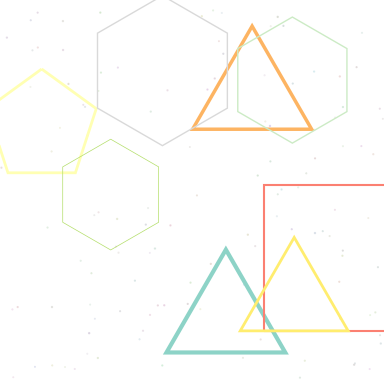[{"shape": "triangle", "thickness": 3, "radius": 0.89, "center": [0.587, 0.174]}, {"shape": "pentagon", "thickness": 2, "radius": 0.75, "center": [0.108, 0.672]}, {"shape": "square", "thickness": 1.5, "radius": 0.95, "center": [0.876, 0.33]}, {"shape": "triangle", "thickness": 2.5, "radius": 0.89, "center": [0.655, 0.754]}, {"shape": "hexagon", "thickness": 0.5, "radius": 0.72, "center": [0.288, 0.495]}, {"shape": "hexagon", "thickness": 1, "radius": 0.97, "center": [0.422, 0.816]}, {"shape": "hexagon", "thickness": 1, "radius": 0.82, "center": [0.759, 0.792]}, {"shape": "triangle", "thickness": 2, "radius": 0.81, "center": [0.764, 0.222]}]